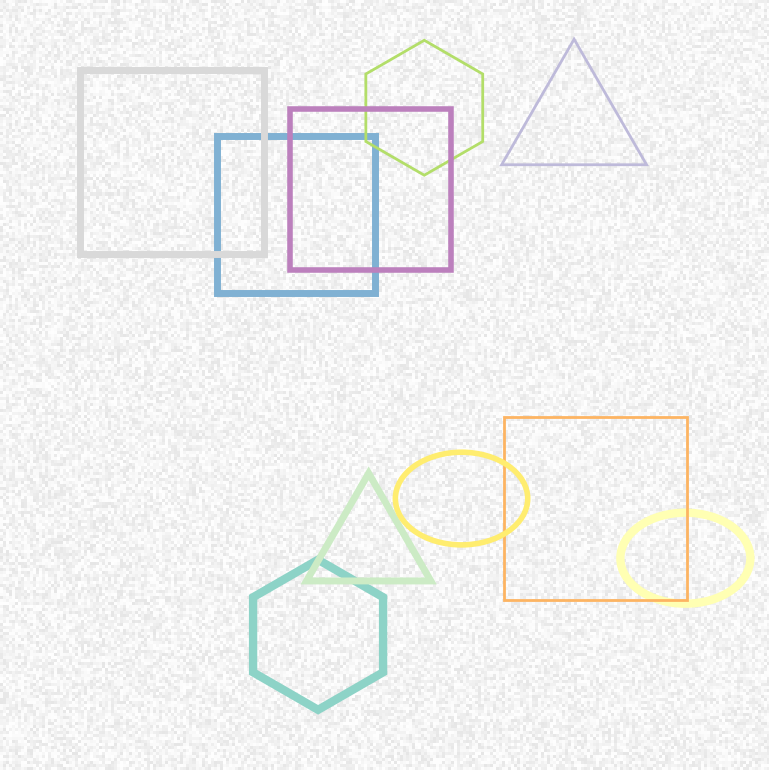[{"shape": "hexagon", "thickness": 3, "radius": 0.49, "center": [0.413, 0.176]}, {"shape": "oval", "thickness": 3, "radius": 0.42, "center": [0.89, 0.275]}, {"shape": "triangle", "thickness": 1, "radius": 0.54, "center": [0.746, 0.84]}, {"shape": "square", "thickness": 2.5, "radius": 0.51, "center": [0.385, 0.721]}, {"shape": "square", "thickness": 1, "radius": 0.59, "center": [0.774, 0.339]}, {"shape": "hexagon", "thickness": 1, "radius": 0.44, "center": [0.551, 0.86]}, {"shape": "square", "thickness": 2.5, "radius": 0.6, "center": [0.223, 0.79]}, {"shape": "square", "thickness": 2, "radius": 0.52, "center": [0.481, 0.754]}, {"shape": "triangle", "thickness": 2.5, "radius": 0.47, "center": [0.479, 0.292]}, {"shape": "oval", "thickness": 2, "radius": 0.43, "center": [0.599, 0.353]}]